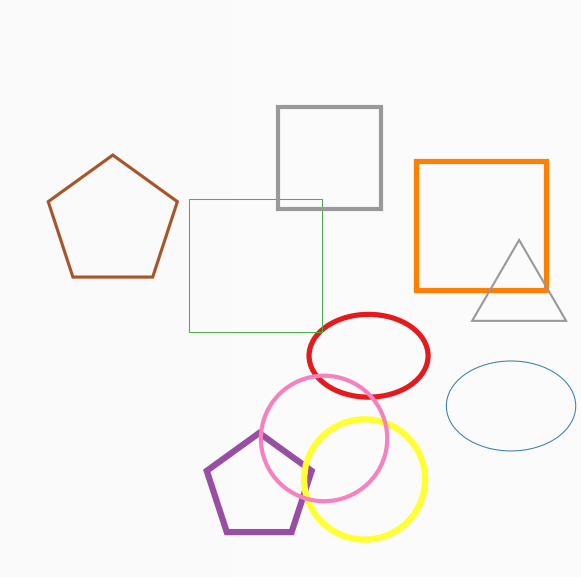[{"shape": "oval", "thickness": 2.5, "radius": 0.51, "center": [0.634, 0.383]}, {"shape": "oval", "thickness": 0.5, "radius": 0.56, "center": [0.879, 0.296]}, {"shape": "square", "thickness": 0.5, "radius": 0.58, "center": [0.44, 0.539]}, {"shape": "pentagon", "thickness": 3, "radius": 0.47, "center": [0.446, 0.155]}, {"shape": "square", "thickness": 2.5, "radius": 0.56, "center": [0.827, 0.609]}, {"shape": "circle", "thickness": 3, "radius": 0.52, "center": [0.627, 0.169]}, {"shape": "pentagon", "thickness": 1.5, "radius": 0.58, "center": [0.194, 0.614]}, {"shape": "circle", "thickness": 2, "radius": 0.54, "center": [0.558, 0.24]}, {"shape": "square", "thickness": 2, "radius": 0.44, "center": [0.566, 0.726]}, {"shape": "triangle", "thickness": 1, "radius": 0.47, "center": [0.893, 0.49]}]